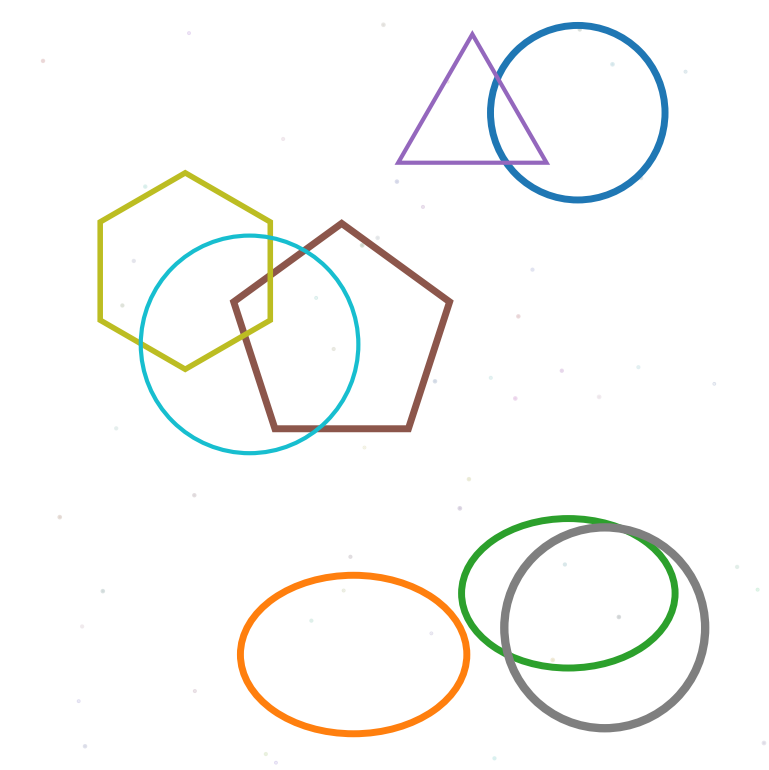[{"shape": "circle", "thickness": 2.5, "radius": 0.57, "center": [0.75, 0.854]}, {"shape": "oval", "thickness": 2.5, "radius": 0.74, "center": [0.459, 0.15]}, {"shape": "oval", "thickness": 2.5, "radius": 0.69, "center": [0.738, 0.229]}, {"shape": "triangle", "thickness": 1.5, "radius": 0.56, "center": [0.613, 0.844]}, {"shape": "pentagon", "thickness": 2.5, "radius": 0.74, "center": [0.444, 0.562]}, {"shape": "circle", "thickness": 3, "radius": 0.65, "center": [0.785, 0.185]}, {"shape": "hexagon", "thickness": 2, "radius": 0.64, "center": [0.241, 0.648]}, {"shape": "circle", "thickness": 1.5, "radius": 0.71, "center": [0.324, 0.553]}]